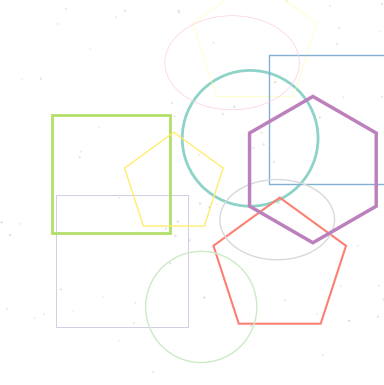[{"shape": "circle", "thickness": 2, "radius": 0.88, "center": [0.65, 0.641]}, {"shape": "pentagon", "thickness": 0.5, "radius": 0.85, "center": [0.662, 0.886]}, {"shape": "square", "thickness": 0.5, "radius": 0.85, "center": [0.317, 0.322]}, {"shape": "pentagon", "thickness": 1.5, "radius": 0.91, "center": [0.727, 0.306]}, {"shape": "square", "thickness": 1, "radius": 0.84, "center": [0.868, 0.69]}, {"shape": "square", "thickness": 2, "radius": 0.77, "center": [0.288, 0.548]}, {"shape": "oval", "thickness": 0.5, "radius": 0.87, "center": [0.603, 0.837]}, {"shape": "oval", "thickness": 1, "radius": 0.74, "center": [0.72, 0.429]}, {"shape": "hexagon", "thickness": 2.5, "radius": 0.95, "center": [0.813, 0.559]}, {"shape": "circle", "thickness": 1, "radius": 0.72, "center": [0.523, 0.203]}, {"shape": "pentagon", "thickness": 1, "radius": 0.67, "center": [0.452, 0.522]}]